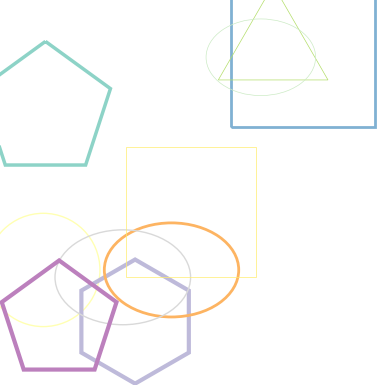[{"shape": "pentagon", "thickness": 2.5, "radius": 0.89, "center": [0.118, 0.715]}, {"shape": "circle", "thickness": 1, "radius": 0.74, "center": [0.112, 0.299]}, {"shape": "hexagon", "thickness": 3, "radius": 0.81, "center": [0.351, 0.165]}, {"shape": "square", "thickness": 2, "radius": 0.94, "center": [0.787, 0.857]}, {"shape": "oval", "thickness": 2, "radius": 0.87, "center": [0.445, 0.299]}, {"shape": "triangle", "thickness": 0.5, "radius": 0.82, "center": [0.709, 0.875]}, {"shape": "oval", "thickness": 1, "radius": 0.88, "center": [0.319, 0.28]}, {"shape": "pentagon", "thickness": 3, "radius": 0.78, "center": [0.154, 0.167]}, {"shape": "oval", "thickness": 0.5, "radius": 0.71, "center": [0.677, 0.851]}, {"shape": "square", "thickness": 0.5, "radius": 0.85, "center": [0.496, 0.45]}]